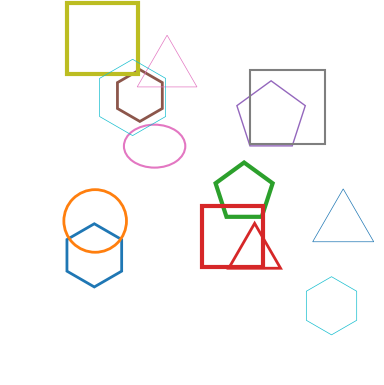[{"shape": "triangle", "thickness": 0.5, "radius": 0.46, "center": [0.891, 0.418]}, {"shape": "hexagon", "thickness": 2, "radius": 0.41, "center": [0.245, 0.337]}, {"shape": "circle", "thickness": 2, "radius": 0.41, "center": [0.247, 0.426]}, {"shape": "pentagon", "thickness": 3, "radius": 0.39, "center": [0.634, 0.5]}, {"shape": "square", "thickness": 3, "radius": 0.4, "center": [0.604, 0.386]}, {"shape": "triangle", "thickness": 2, "radius": 0.39, "center": [0.661, 0.342]}, {"shape": "pentagon", "thickness": 1, "radius": 0.47, "center": [0.704, 0.697]}, {"shape": "hexagon", "thickness": 2, "radius": 0.34, "center": [0.363, 0.752]}, {"shape": "triangle", "thickness": 0.5, "radius": 0.45, "center": [0.434, 0.819]}, {"shape": "oval", "thickness": 1.5, "radius": 0.4, "center": [0.402, 0.62]}, {"shape": "square", "thickness": 1.5, "radius": 0.49, "center": [0.747, 0.722]}, {"shape": "square", "thickness": 3, "radius": 0.46, "center": [0.266, 0.899]}, {"shape": "hexagon", "thickness": 0.5, "radius": 0.5, "center": [0.344, 0.747]}, {"shape": "hexagon", "thickness": 0.5, "radius": 0.38, "center": [0.861, 0.206]}]